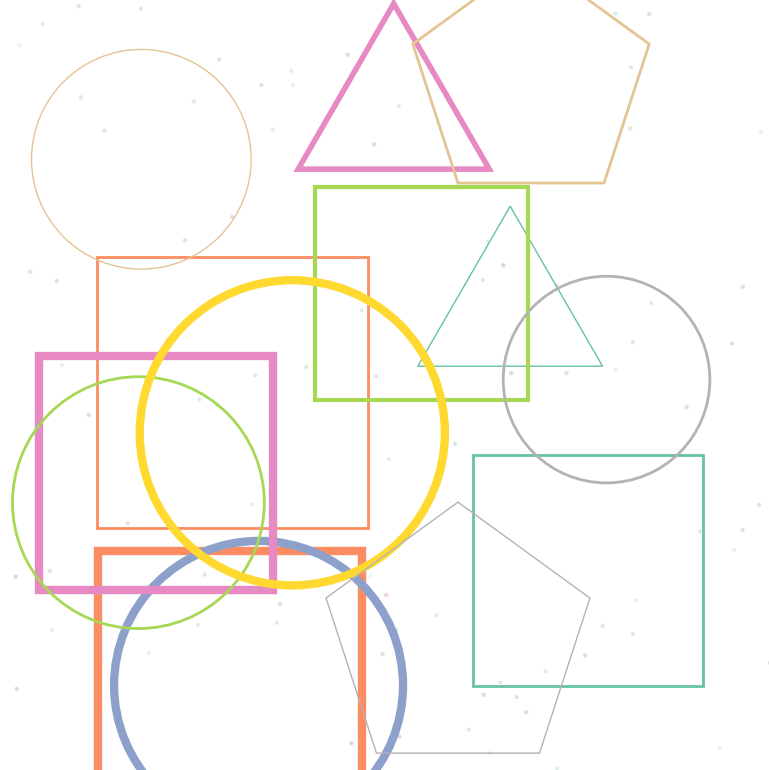[{"shape": "triangle", "thickness": 0.5, "radius": 0.69, "center": [0.663, 0.594]}, {"shape": "square", "thickness": 1, "radius": 0.75, "center": [0.764, 0.259]}, {"shape": "square", "thickness": 1, "radius": 0.88, "center": [0.302, 0.49]}, {"shape": "square", "thickness": 3, "radius": 0.86, "center": [0.299, 0.112]}, {"shape": "circle", "thickness": 3, "radius": 0.94, "center": [0.336, 0.11]}, {"shape": "triangle", "thickness": 2, "radius": 0.72, "center": [0.511, 0.852]}, {"shape": "square", "thickness": 3, "radius": 0.76, "center": [0.203, 0.385]}, {"shape": "circle", "thickness": 1, "radius": 0.82, "center": [0.18, 0.347]}, {"shape": "square", "thickness": 1.5, "radius": 0.69, "center": [0.547, 0.619]}, {"shape": "circle", "thickness": 3, "radius": 0.99, "center": [0.38, 0.438]}, {"shape": "circle", "thickness": 0.5, "radius": 0.71, "center": [0.184, 0.793]}, {"shape": "pentagon", "thickness": 1, "radius": 0.81, "center": [0.69, 0.893]}, {"shape": "pentagon", "thickness": 0.5, "radius": 0.9, "center": [0.595, 0.168]}, {"shape": "circle", "thickness": 1, "radius": 0.67, "center": [0.788, 0.507]}]